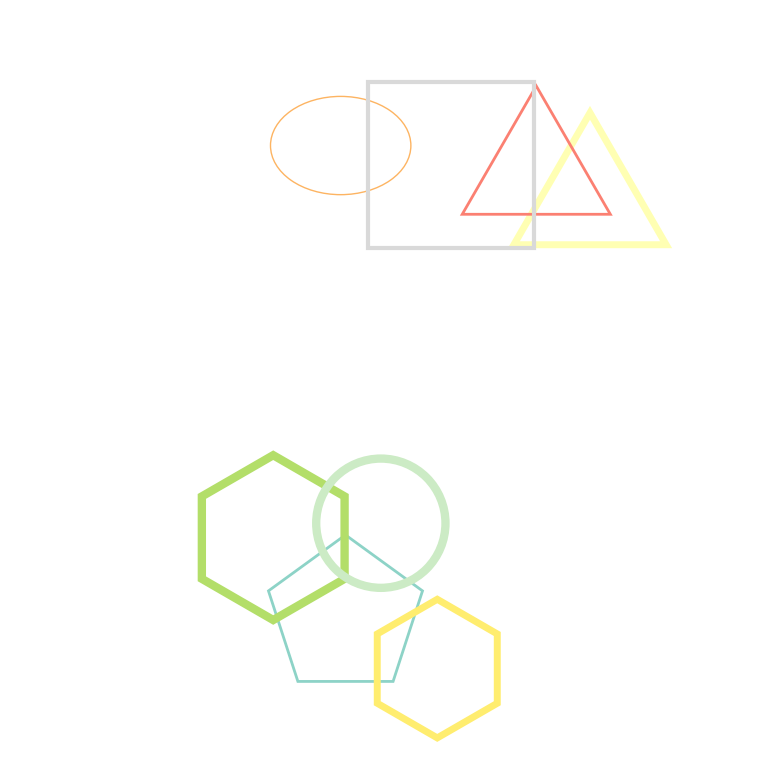[{"shape": "pentagon", "thickness": 1, "radius": 0.53, "center": [0.449, 0.2]}, {"shape": "triangle", "thickness": 2.5, "radius": 0.57, "center": [0.766, 0.739]}, {"shape": "triangle", "thickness": 1, "radius": 0.56, "center": [0.696, 0.777]}, {"shape": "oval", "thickness": 0.5, "radius": 0.46, "center": [0.442, 0.811]}, {"shape": "hexagon", "thickness": 3, "radius": 0.54, "center": [0.355, 0.302]}, {"shape": "square", "thickness": 1.5, "radius": 0.54, "center": [0.585, 0.785]}, {"shape": "circle", "thickness": 3, "radius": 0.42, "center": [0.495, 0.321]}, {"shape": "hexagon", "thickness": 2.5, "radius": 0.45, "center": [0.568, 0.132]}]